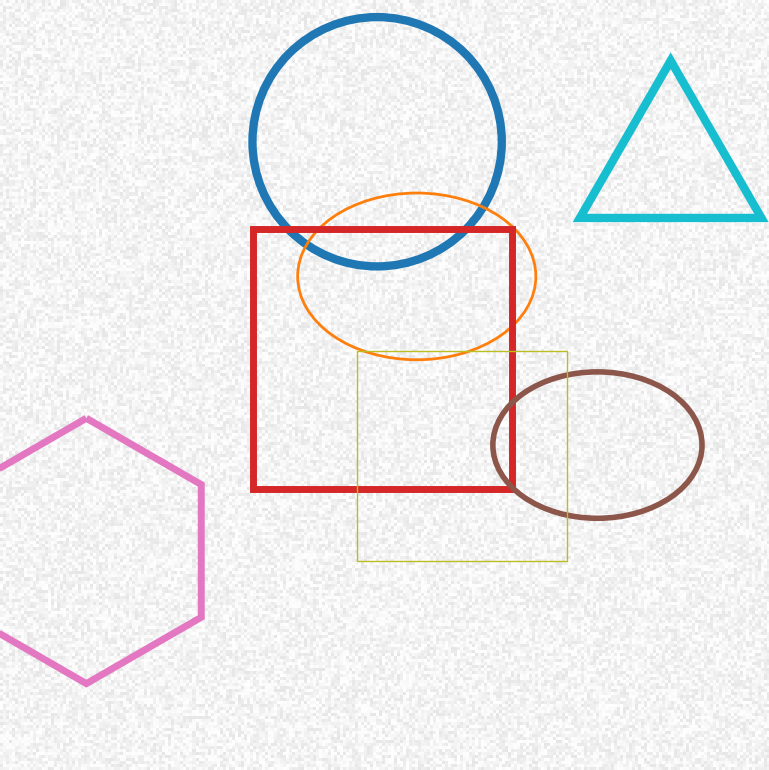[{"shape": "circle", "thickness": 3, "radius": 0.81, "center": [0.49, 0.816]}, {"shape": "oval", "thickness": 1, "radius": 0.77, "center": [0.541, 0.641]}, {"shape": "square", "thickness": 2.5, "radius": 0.84, "center": [0.497, 0.534]}, {"shape": "oval", "thickness": 2, "radius": 0.68, "center": [0.776, 0.422]}, {"shape": "hexagon", "thickness": 2.5, "radius": 0.86, "center": [0.112, 0.285]}, {"shape": "square", "thickness": 0.5, "radius": 0.68, "center": [0.6, 0.408]}, {"shape": "triangle", "thickness": 3, "radius": 0.68, "center": [0.871, 0.785]}]